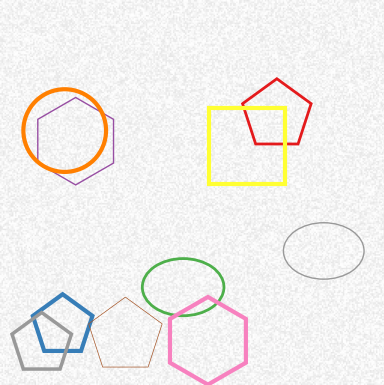[{"shape": "pentagon", "thickness": 2, "radius": 0.47, "center": [0.719, 0.702]}, {"shape": "pentagon", "thickness": 3, "radius": 0.41, "center": [0.163, 0.154]}, {"shape": "oval", "thickness": 2, "radius": 0.53, "center": [0.476, 0.254]}, {"shape": "hexagon", "thickness": 1, "radius": 0.57, "center": [0.197, 0.633]}, {"shape": "circle", "thickness": 3, "radius": 0.54, "center": [0.168, 0.661]}, {"shape": "square", "thickness": 3, "radius": 0.49, "center": [0.642, 0.62]}, {"shape": "pentagon", "thickness": 0.5, "radius": 0.5, "center": [0.326, 0.128]}, {"shape": "hexagon", "thickness": 3, "radius": 0.57, "center": [0.54, 0.115]}, {"shape": "pentagon", "thickness": 2.5, "radius": 0.41, "center": [0.108, 0.107]}, {"shape": "oval", "thickness": 1, "radius": 0.52, "center": [0.841, 0.348]}]